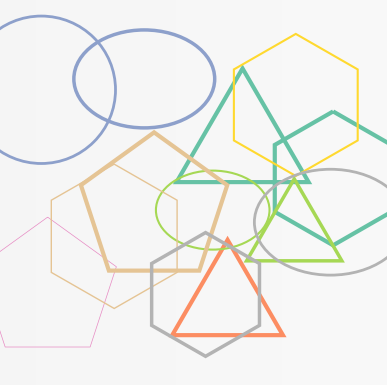[{"shape": "hexagon", "thickness": 3, "radius": 0.87, "center": [0.86, 0.537]}, {"shape": "triangle", "thickness": 3, "radius": 0.98, "center": [0.626, 0.625]}, {"shape": "triangle", "thickness": 3, "radius": 0.82, "center": [0.587, 0.212]}, {"shape": "oval", "thickness": 2.5, "radius": 0.91, "center": [0.372, 0.795]}, {"shape": "circle", "thickness": 2, "radius": 0.96, "center": [0.107, 0.767]}, {"shape": "pentagon", "thickness": 0.5, "radius": 0.93, "center": [0.123, 0.25]}, {"shape": "oval", "thickness": 1.5, "radius": 0.73, "center": [0.549, 0.454]}, {"shape": "triangle", "thickness": 2.5, "radius": 0.71, "center": [0.759, 0.393]}, {"shape": "hexagon", "thickness": 1.5, "radius": 0.92, "center": [0.763, 0.727]}, {"shape": "pentagon", "thickness": 3, "radius": 0.99, "center": [0.398, 0.458]}, {"shape": "hexagon", "thickness": 1, "radius": 0.94, "center": [0.295, 0.386]}, {"shape": "oval", "thickness": 2, "radius": 0.98, "center": [0.853, 0.423]}, {"shape": "hexagon", "thickness": 2.5, "radius": 0.8, "center": [0.53, 0.235]}]